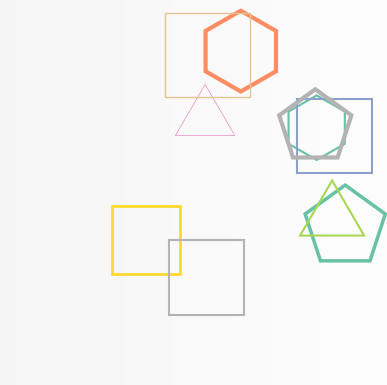[{"shape": "pentagon", "thickness": 2.5, "radius": 0.54, "center": [0.891, 0.41]}, {"shape": "hexagon", "thickness": 1.5, "radius": 0.42, "center": [0.817, 0.668]}, {"shape": "hexagon", "thickness": 3, "radius": 0.52, "center": [0.621, 0.867]}, {"shape": "square", "thickness": 1.5, "radius": 0.48, "center": [0.863, 0.647]}, {"shape": "triangle", "thickness": 0.5, "radius": 0.44, "center": [0.529, 0.692]}, {"shape": "triangle", "thickness": 1.5, "radius": 0.48, "center": [0.857, 0.436]}, {"shape": "square", "thickness": 2, "radius": 0.44, "center": [0.377, 0.377]}, {"shape": "square", "thickness": 1, "radius": 0.55, "center": [0.535, 0.858]}, {"shape": "square", "thickness": 1.5, "radius": 0.49, "center": [0.533, 0.28]}, {"shape": "pentagon", "thickness": 3, "radius": 0.49, "center": [0.814, 0.67]}]